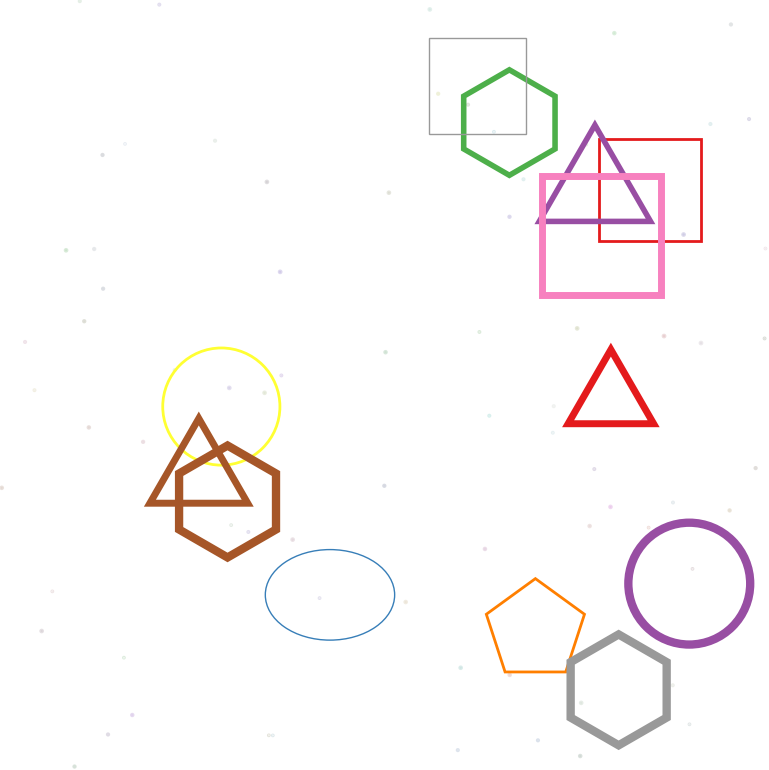[{"shape": "triangle", "thickness": 2.5, "radius": 0.32, "center": [0.793, 0.482]}, {"shape": "square", "thickness": 1, "radius": 0.33, "center": [0.845, 0.754]}, {"shape": "oval", "thickness": 0.5, "radius": 0.42, "center": [0.429, 0.227]}, {"shape": "hexagon", "thickness": 2, "radius": 0.34, "center": [0.662, 0.841]}, {"shape": "triangle", "thickness": 2, "radius": 0.42, "center": [0.773, 0.754]}, {"shape": "circle", "thickness": 3, "radius": 0.4, "center": [0.895, 0.242]}, {"shape": "pentagon", "thickness": 1, "radius": 0.34, "center": [0.695, 0.182]}, {"shape": "circle", "thickness": 1, "radius": 0.38, "center": [0.287, 0.472]}, {"shape": "triangle", "thickness": 2.5, "radius": 0.37, "center": [0.258, 0.383]}, {"shape": "hexagon", "thickness": 3, "radius": 0.36, "center": [0.296, 0.349]}, {"shape": "square", "thickness": 2.5, "radius": 0.39, "center": [0.782, 0.694]}, {"shape": "hexagon", "thickness": 3, "radius": 0.36, "center": [0.803, 0.104]}, {"shape": "square", "thickness": 0.5, "radius": 0.31, "center": [0.62, 0.888]}]